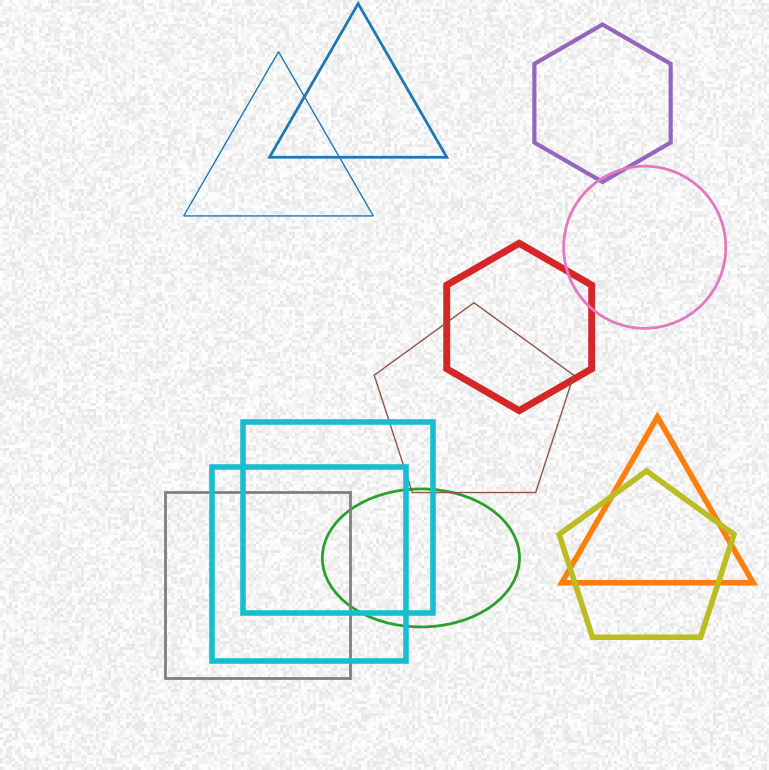[{"shape": "triangle", "thickness": 0.5, "radius": 0.71, "center": [0.362, 0.791]}, {"shape": "triangle", "thickness": 1, "radius": 0.66, "center": [0.465, 0.862]}, {"shape": "triangle", "thickness": 2, "radius": 0.72, "center": [0.854, 0.315]}, {"shape": "oval", "thickness": 1, "radius": 0.64, "center": [0.547, 0.275]}, {"shape": "hexagon", "thickness": 2.5, "radius": 0.54, "center": [0.674, 0.575]}, {"shape": "hexagon", "thickness": 1.5, "radius": 0.51, "center": [0.782, 0.866]}, {"shape": "pentagon", "thickness": 0.5, "radius": 0.68, "center": [0.616, 0.471]}, {"shape": "circle", "thickness": 1, "radius": 0.53, "center": [0.837, 0.679]}, {"shape": "square", "thickness": 1, "radius": 0.6, "center": [0.334, 0.24]}, {"shape": "pentagon", "thickness": 2, "radius": 0.6, "center": [0.84, 0.269]}, {"shape": "square", "thickness": 2, "radius": 0.62, "center": [0.439, 0.328]}, {"shape": "square", "thickness": 2, "radius": 0.63, "center": [0.401, 0.268]}]